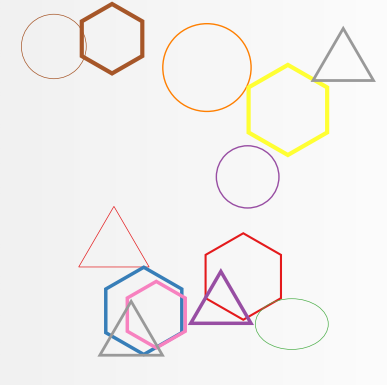[{"shape": "triangle", "thickness": 0.5, "radius": 0.52, "center": [0.294, 0.359]}, {"shape": "hexagon", "thickness": 1.5, "radius": 0.56, "center": [0.628, 0.282]}, {"shape": "hexagon", "thickness": 2.5, "radius": 0.57, "center": [0.371, 0.193]}, {"shape": "oval", "thickness": 0.5, "radius": 0.47, "center": [0.753, 0.158]}, {"shape": "triangle", "thickness": 2.5, "radius": 0.45, "center": [0.57, 0.205]}, {"shape": "circle", "thickness": 1, "radius": 0.4, "center": [0.639, 0.541]}, {"shape": "circle", "thickness": 1, "radius": 0.57, "center": [0.534, 0.825]}, {"shape": "hexagon", "thickness": 3, "radius": 0.59, "center": [0.743, 0.714]}, {"shape": "circle", "thickness": 0.5, "radius": 0.42, "center": [0.139, 0.879]}, {"shape": "hexagon", "thickness": 3, "radius": 0.45, "center": [0.289, 0.899]}, {"shape": "hexagon", "thickness": 2.5, "radius": 0.43, "center": [0.403, 0.183]}, {"shape": "triangle", "thickness": 2, "radius": 0.45, "center": [0.886, 0.836]}, {"shape": "triangle", "thickness": 2, "radius": 0.47, "center": [0.338, 0.124]}]